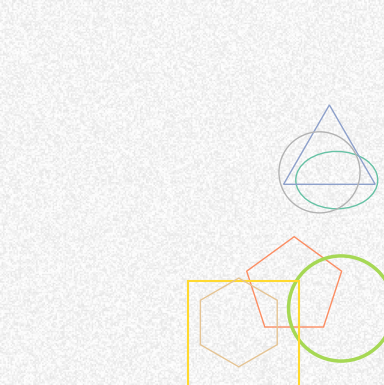[{"shape": "oval", "thickness": 1, "radius": 0.53, "center": [0.875, 0.532]}, {"shape": "pentagon", "thickness": 1, "radius": 0.65, "center": [0.764, 0.256]}, {"shape": "triangle", "thickness": 1, "radius": 0.69, "center": [0.856, 0.59]}, {"shape": "circle", "thickness": 2.5, "radius": 0.68, "center": [0.886, 0.199]}, {"shape": "square", "thickness": 1.5, "radius": 0.71, "center": [0.632, 0.128]}, {"shape": "hexagon", "thickness": 1, "radius": 0.58, "center": [0.62, 0.162]}, {"shape": "circle", "thickness": 1, "radius": 0.53, "center": [0.83, 0.552]}]